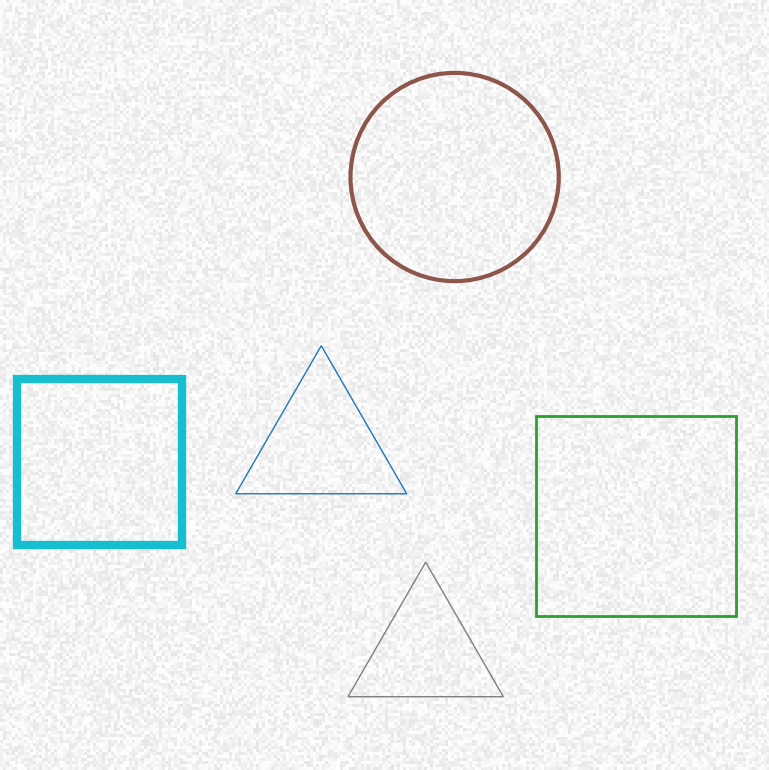[{"shape": "triangle", "thickness": 0.5, "radius": 0.64, "center": [0.417, 0.423]}, {"shape": "square", "thickness": 1, "radius": 0.65, "center": [0.826, 0.33]}, {"shape": "circle", "thickness": 1.5, "radius": 0.68, "center": [0.59, 0.77]}, {"shape": "triangle", "thickness": 0.5, "radius": 0.58, "center": [0.553, 0.153]}, {"shape": "square", "thickness": 3, "radius": 0.54, "center": [0.129, 0.4]}]